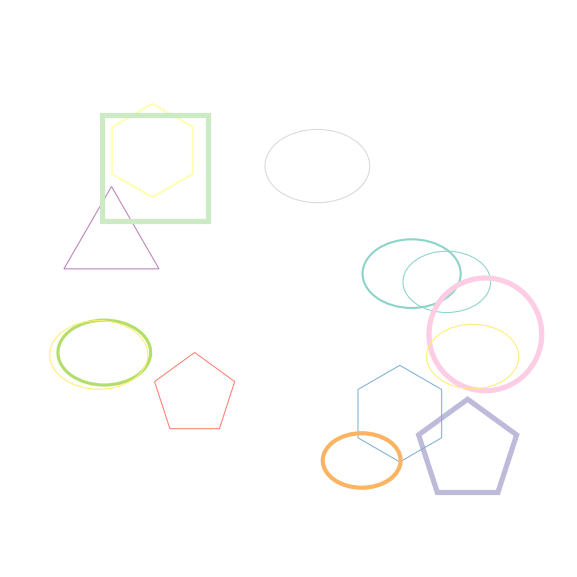[{"shape": "oval", "thickness": 1, "radius": 0.42, "center": [0.713, 0.525]}, {"shape": "oval", "thickness": 0.5, "radius": 0.38, "center": [0.774, 0.511]}, {"shape": "hexagon", "thickness": 1, "radius": 0.4, "center": [0.264, 0.739]}, {"shape": "pentagon", "thickness": 2.5, "radius": 0.45, "center": [0.81, 0.219]}, {"shape": "pentagon", "thickness": 0.5, "radius": 0.36, "center": [0.337, 0.316]}, {"shape": "hexagon", "thickness": 0.5, "radius": 0.42, "center": [0.692, 0.283]}, {"shape": "oval", "thickness": 2, "radius": 0.34, "center": [0.626, 0.202]}, {"shape": "oval", "thickness": 1.5, "radius": 0.4, "center": [0.181, 0.389]}, {"shape": "circle", "thickness": 2.5, "radius": 0.49, "center": [0.84, 0.42]}, {"shape": "oval", "thickness": 0.5, "radius": 0.45, "center": [0.55, 0.712]}, {"shape": "triangle", "thickness": 0.5, "radius": 0.48, "center": [0.193, 0.581]}, {"shape": "square", "thickness": 2.5, "radius": 0.46, "center": [0.269, 0.709]}, {"shape": "oval", "thickness": 0.5, "radius": 0.42, "center": [0.171, 0.385]}, {"shape": "oval", "thickness": 0.5, "radius": 0.4, "center": [0.819, 0.382]}]